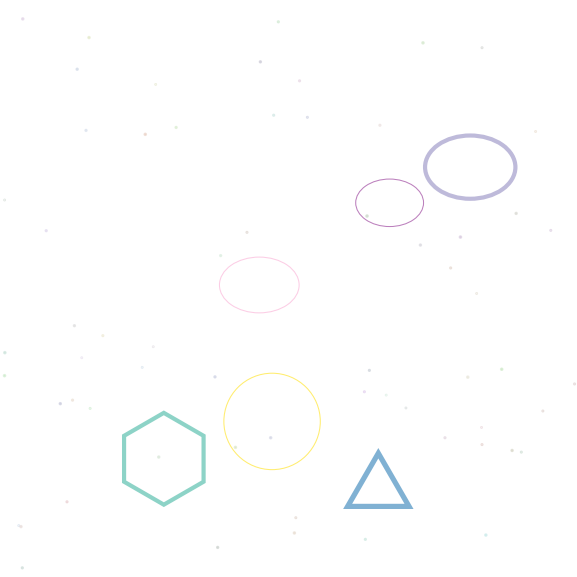[{"shape": "hexagon", "thickness": 2, "radius": 0.4, "center": [0.284, 0.205]}, {"shape": "oval", "thickness": 2, "radius": 0.39, "center": [0.814, 0.71]}, {"shape": "triangle", "thickness": 2.5, "radius": 0.31, "center": [0.655, 0.153]}, {"shape": "oval", "thickness": 0.5, "radius": 0.34, "center": [0.449, 0.506]}, {"shape": "oval", "thickness": 0.5, "radius": 0.29, "center": [0.675, 0.648]}, {"shape": "circle", "thickness": 0.5, "radius": 0.42, "center": [0.471, 0.269]}]